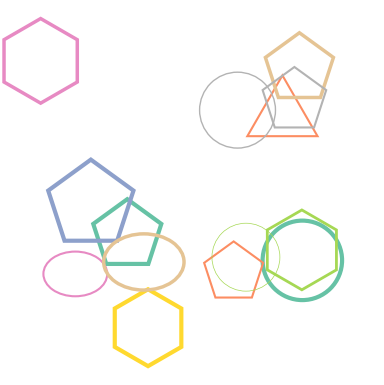[{"shape": "circle", "thickness": 3, "radius": 0.52, "center": [0.785, 0.324]}, {"shape": "pentagon", "thickness": 3, "radius": 0.46, "center": [0.331, 0.39]}, {"shape": "triangle", "thickness": 1.5, "radius": 0.53, "center": [0.734, 0.699]}, {"shape": "pentagon", "thickness": 1.5, "radius": 0.4, "center": [0.607, 0.292]}, {"shape": "pentagon", "thickness": 3, "radius": 0.58, "center": [0.236, 0.469]}, {"shape": "hexagon", "thickness": 2.5, "radius": 0.55, "center": [0.106, 0.842]}, {"shape": "oval", "thickness": 1.5, "radius": 0.41, "center": [0.196, 0.288]}, {"shape": "circle", "thickness": 0.5, "radius": 0.44, "center": [0.639, 0.332]}, {"shape": "hexagon", "thickness": 2, "radius": 0.52, "center": [0.784, 0.351]}, {"shape": "hexagon", "thickness": 3, "radius": 0.5, "center": [0.385, 0.149]}, {"shape": "pentagon", "thickness": 2.5, "radius": 0.46, "center": [0.778, 0.822]}, {"shape": "oval", "thickness": 2.5, "radius": 0.52, "center": [0.374, 0.32]}, {"shape": "circle", "thickness": 1, "radius": 0.49, "center": [0.617, 0.714]}, {"shape": "pentagon", "thickness": 1.5, "radius": 0.43, "center": [0.765, 0.739]}]